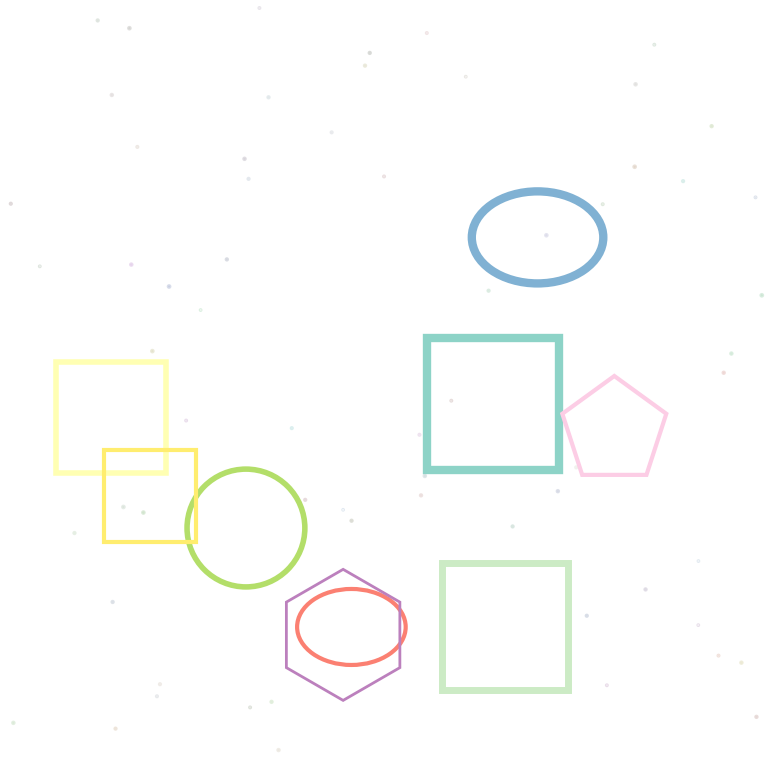[{"shape": "square", "thickness": 3, "radius": 0.43, "center": [0.64, 0.475]}, {"shape": "square", "thickness": 2, "radius": 0.36, "center": [0.144, 0.458]}, {"shape": "oval", "thickness": 1.5, "radius": 0.35, "center": [0.456, 0.186]}, {"shape": "oval", "thickness": 3, "radius": 0.43, "center": [0.698, 0.692]}, {"shape": "circle", "thickness": 2, "radius": 0.38, "center": [0.319, 0.314]}, {"shape": "pentagon", "thickness": 1.5, "radius": 0.35, "center": [0.798, 0.441]}, {"shape": "hexagon", "thickness": 1, "radius": 0.43, "center": [0.446, 0.175]}, {"shape": "square", "thickness": 2.5, "radius": 0.41, "center": [0.656, 0.186]}, {"shape": "square", "thickness": 1.5, "radius": 0.3, "center": [0.195, 0.356]}]